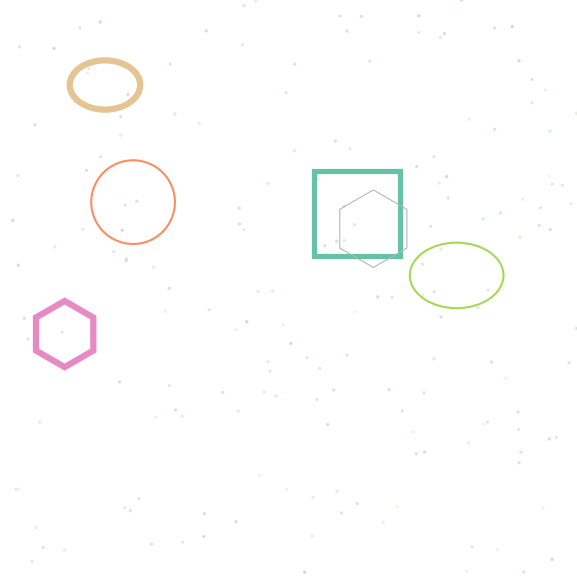[{"shape": "square", "thickness": 2.5, "radius": 0.37, "center": [0.618, 0.629]}, {"shape": "circle", "thickness": 1, "radius": 0.36, "center": [0.23, 0.649]}, {"shape": "hexagon", "thickness": 3, "radius": 0.29, "center": [0.112, 0.421]}, {"shape": "oval", "thickness": 1, "radius": 0.41, "center": [0.791, 0.522]}, {"shape": "oval", "thickness": 3, "radius": 0.3, "center": [0.182, 0.852]}, {"shape": "hexagon", "thickness": 0.5, "radius": 0.34, "center": [0.646, 0.603]}]